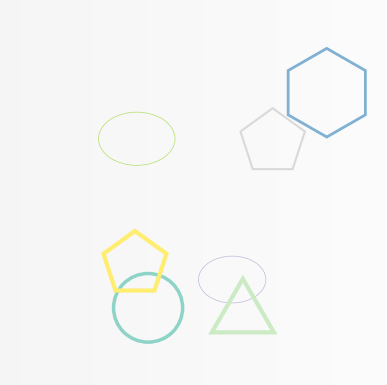[{"shape": "circle", "thickness": 2.5, "radius": 0.45, "center": [0.382, 0.2]}, {"shape": "oval", "thickness": 0.5, "radius": 0.43, "center": [0.599, 0.274]}, {"shape": "hexagon", "thickness": 2, "radius": 0.58, "center": [0.843, 0.759]}, {"shape": "oval", "thickness": 0.5, "radius": 0.49, "center": [0.353, 0.64]}, {"shape": "pentagon", "thickness": 1.5, "radius": 0.44, "center": [0.704, 0.631]}, {"shape": "triangle", "thickness": 3, "radius": 0.46, "center": [0.627, 0.183]}, {"shape": "pentagon", "thickness": 3, "radius": 0.43, "center": [0.348, 0.314]}]